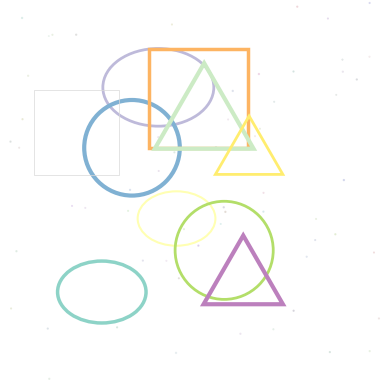[{"shape": "oval", "thickness": 2.5, "radius": 0.57, "center": [0.264, 0.242]}, {"shape": "oval", "thickness": 1.5, "radius": 0.5, "center": [0.459, 0.432]}, {"shape": "oval", "thickness": 2, "radius": 0.72, "center": [0.411, 0.773]}, {"shape": "circle", "thickness": 3, "radius": 0.62, "center": [0.343, 0.616]}, {"shape": "square", "thickness": 2.5, "radius": 0.65, "center": [0.516, 0.744]}, {"shape": "circle", "thickness": 2, "radius": 0.64, "center": [0.582, 0.35]}, {"shape": "square", "thickness": 0.5, "radius": 0.55, "center": [0.2, 0.655]}, {"shape": "triangle", "thickness": 3, "radius": 0.59, "center": [0.632, 0.269]}, {"shape": "triangle", "thickness": 3, "radius": 0.74, "center": [0.53, 0.688]}, {"shape": "triangle", "thickness": 2, "radius": 0.51, "center": [0.647, 0.598]}]